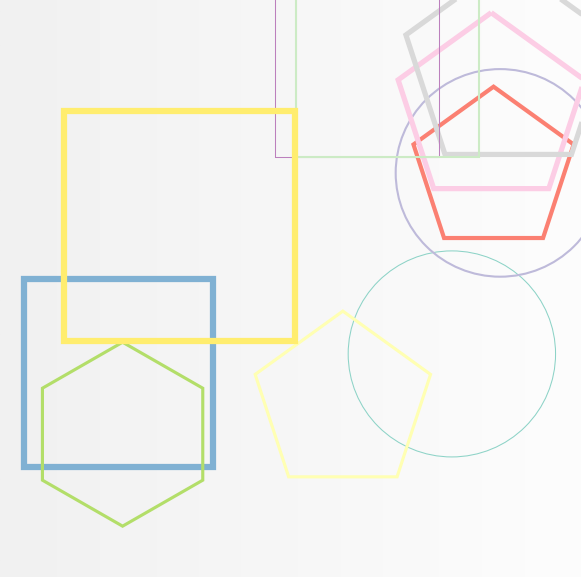[{"shape": "circle", "thickness": 0.5, "radius": 0.89, "center": [0.777, 0.386]}, {"shape": "pentagon", "thickness": 1.5, "radius": 0.79, "center": [0.59, 0.302]}, {"shape": "circle", "thickness": 1, "radius": 0.9, "center": [0.86, 0.7]}, {"shape": "pentagon", "thickness": 2, "radius": 0.72, "center": [0.849, 0.704]}, {"shape": "square", "thickness": 3, "radius": 0.81, "center": [0.204, 0.353]}, {"shape": "hexagon", "thickness": 1.5, "radius": 0.8, "center": [0.211, 0.247]}, {"shape": "pentagon", "thickness": 2.5, "radius": 0.84, "center": [0.845, 0.809]}, {"shape": "pentagon", "thickness": 2.5, "radius": 0.93, "center": [0.874, 0.881]}, {"shape": "square", "thickness": 0.5, "radius": 0.7, "center": [0.614, 0.868]}, {"shape": "square", "thickness": 1, "radius": 0.79, "center": [0.667, 0.885]}, {"shape": "square", "thickness": 3, "radius": 0.99, "center": [0.309, 0.608]}]